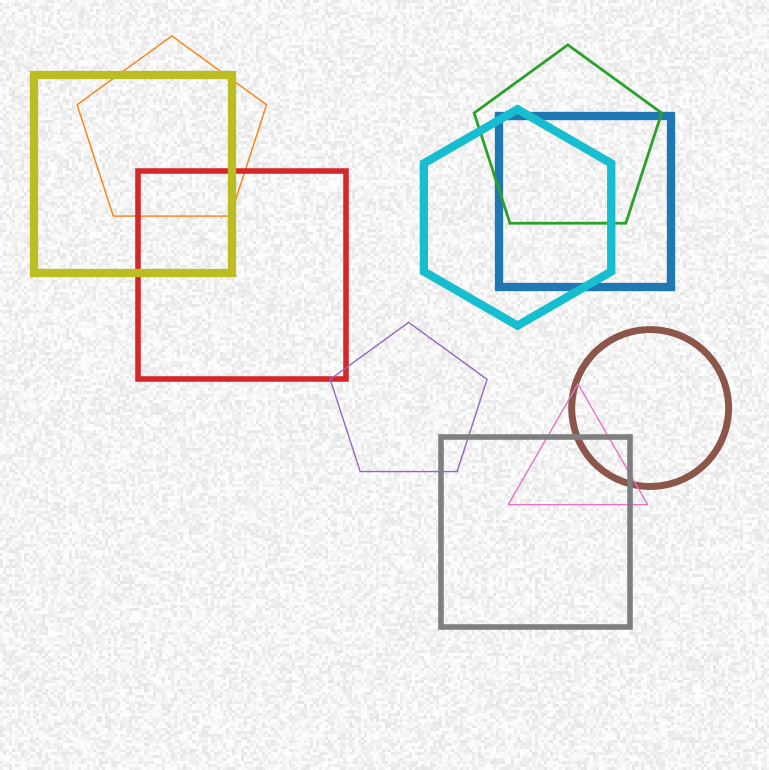[{"shape": "square", "thickness": 3, "radius": 0.56, "center": [0.76, 0.738]}, {"shape": "pentagon", "thickness": 0.5, "radius": 0.65, "center": [0.223, 0.824]}, {"shape": "pentagon", "thickness": 1, "radius": 0.64, "center": [0.738, 0.814]}, {"shape": "square", "thickness": 2, "radius": 0.68, "center": [0.314, 0.642]}, {"shape": "pentagon", "thickness": 0.5, "radius": 0.54, "center": [0.531, 0.474]}, {"shape": "circle", "thickness": 2.5, "radius": 0.51, "center": [0.844, 0.47]}, {"shape": "triangle", "thickness": 0.5, "radius": 0.52, "center": [0.751, 0.397]}, {"shape": "square", "thickness": 2, "radius": 0.62, "center": [0.695, 0.309]}, {"shape": "square", "thickness": 3, "radius": 0.64, "center": [0.172, 0.774]}, {"shape": "hexagon", "thickness": 3, "radius": 0.7, "center": [0.672, 0.718]}]